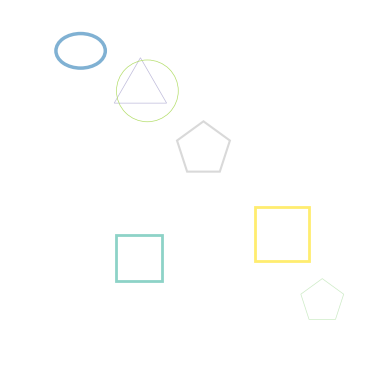[{"shape": "square", "thickness": 2, "radius": 0.3, "center": [0.361, 0.33]}, {"shape": "triangle", "thickness": 0.5, "radius": 0.39, "center": [0.365, 0.771]}, {"shape": "oval", "thickness": 2.5, "radius": 0.32, "center": [0.209, 0.868]}, {"shape": "circle", "thickness": 0.5, "radius": 0.4, "center": [0.383, 0.764]}, {"shape": "pentagon", "thickness": 1.5, "radius": 0.36, "center": [0.528, 0.613]}, {"shape": "pentagon", "thickness": 0.5, "radius": 0.29, "center": [0.837, 0.218]}, {"shape": "square", "thickness": 2, "radius": 0.35, "center": [0.733, 0.391]}]